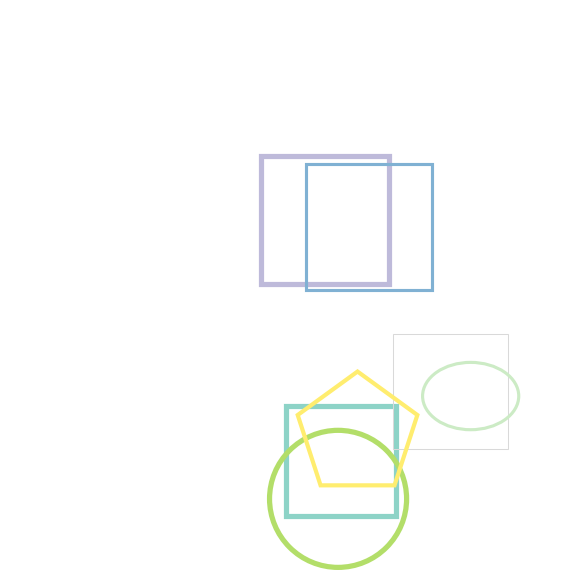[{"shape": "square", "thickness": 2.5, "radius": 0.48, "center": [0.59, 0.201]}, {"shape": "square", "thickness": 2.5, "radius": 0.55, "center": [0.563, 0.618]}, {"shape": "square", "thickness": 1.5, "radius": 0.54, "center": [0.639, 0.606]}, {"shape": "circle", "thickness": 2.5, "radius": 0.59, "center": [0.585, 0.135]}, {"shape": "square", "thickness": 0.5, "radius": 0.5, "center": [0.78, 0.321]}, {"shape": "oval", "thickness": 1.5, "radius": 0.42, "center": [0.815, 0.313]}, {"shape": "pentagon", "thickness": 2, "radius": 0.54, "center": [0.619, 0.247]}]